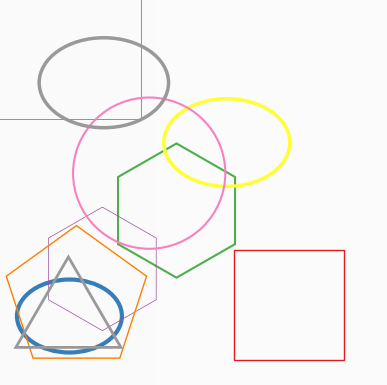[{"shape": "square", "thickness": 1, "radius": 0.71, "center": [0.746, 0.208]}, {"shape": "oval", "thickness": 3, "radius": 0.68, "center": [0.179, 0.179]}, {"shape": "hexagon", "thickness": 1.5, "radius": 0.87, "center": [0.456, 0.453]}, {"shape": "hexagon", "thickness": 0.5, "radius": 0.8, "center": [0.264, 0.302]}, {"shape": "pentagon", "thickness": 1, "radius": 0.95, "center": [0.197, 0.224]}, {"shape": "oval", "thickness": 2.5, "radius": 0.81, "center": [0.585, 0.63]}, {"shape": "square", "thickness": 0.5, "radius": 0.99, "center": [0.167, 0.89]}, {"shape": "circle", "thickness": 1.5, "radius": 0.98, "center": [0.385, 0.55]}, {"shape": "oval", "thickness": 2.5, "radius": 0.83, "center": [0.268, 0.785]}, {"shape": "triangle", "thickness": 2, "radius": 0.78, "center": [0.176, 0.176]}]